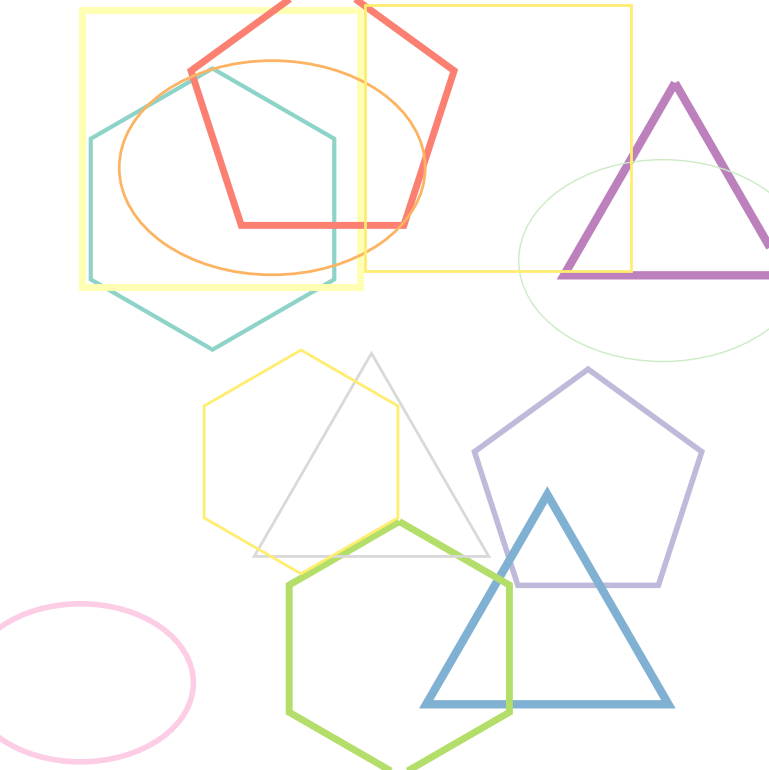[{"shape": "hexagon", "thickness": 1.5, "radius": 0.91, "center": [0.276, 0.728]}, {"shape": "square", "thickness": 2.5, "radius": 0.9, "center": [0.287, 0.807]}, {"shape": "pentagon", "thickness": 2, "radius": 0.78, "center": [0.764, 0.365]}, {"shape": "pentagon", "thickness": 2.5, "radius": 0.9, "center": [0.419, 0.853]}, {"shape": "triangle", "thickness": 3, "radius": 0.91, "center": [0.711, 0.176]}, {"shape": "oval", "thickness": 1, "radius": 0.99, "center": [0.354, 0.782]}, {"shape": "hexagon", "thickness": 2.5, "radius": 0.83, "center": [0.519, 0.158]}, {"shape": "oval", "thickness": 2, "radius": 0.73, "center": [0.105, 0.113]}, {"shape": "triangle", "thickness": 1, "radius": 0.88, "center": [0.482, 0.365]}, {"shape": "triangle", "thickness": 3, "radius": 0.83, "center": [0.877, 0.726]}, {"shape": "oval", "thickness": 0.5, "radius": 0.94, "center": [0.861, 0.662]}, {"shape": "hexagon", "thickness": 1, "radius": 0.73, "center": [0.391, 0.4]}, {"shape": "square", "thickness": 1, "radius": 0.86, "center": [0.647, 0.821]}]